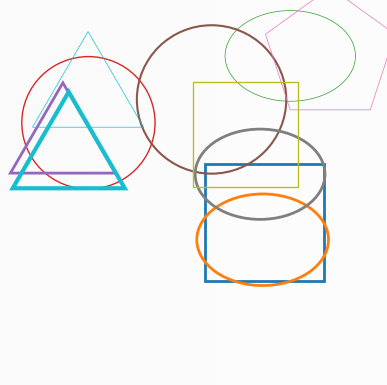[{"shape": "square", "thickness": 2, "radius": 0.76, "center": [0.683, 0.422]}, {"shape": "oval", "thickness": 2, "radius": 0.85, "center": [0.678, 0.377]}, {"shape": "oval", "thickness": 0.5, "radius": 0.84, "center": [0.749, 0.855]}, {"shape": "circle", "thickness": 1, "radius": 0.86, "center": [0.228, 0.681]}, {"shape": "triangle", "thickness": 2, "radius": 0.78, "center": [0.162, 0.629]}, {"shape": "circle", "thickness": 1.5, "radius": 0.96, "center": [0.546, 0.742]}, {"shape": "pentagon", "thickness": 0.5, "radius": 0.88, "center": [0.852, 0.857]}, {"shape": "oval", "thickness": 2, "radius": 0.84, "center": [0.671, 0.547]}, {"shape": "square", "thickness": 1, "radius": 0.68, "center": [0.634, 0.65]}, {"shape": "triangle", "thickness": 0.5, "radius": 0.83, "center": [0.227, 0.752]}, {"shape": "triangle", "thickness": 3, "radius": 0.83, "center": [0.177, 0.594]}]